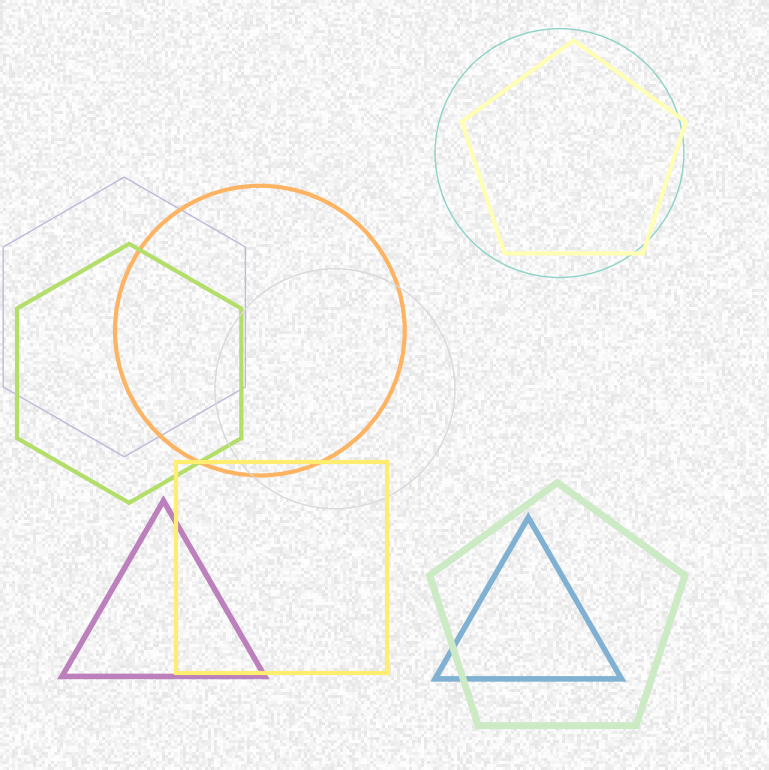[{"shape": "circle", "thickness": 0.5, "radius": 0.81, "center": [0.727, 0.801]}, {"shape": "pentagon", "thickness": 1.5, "radius": 0.76, "center": [0.745, 0.795]}, {"shape": "hexagon", "thickness": 0.5, "radius": 0.91, "center": [0.161, 0.588]}, {"shape": "triangle", "thickness": 2, "radius": 0.7, "center": [0.686, 0.188]}, {"shape": "circle", "thickness": 1.5, "radius": 0.94, "center": [0.337, 0.571]}, {"shape": "hexagon", "thickness": 1.5, "radius": 0.84, "center": [0.168, 0.515]}, {"shape": "circle", "thickness": 0.5, "radius": 0.78, "center": [0.435, 0.495]}, {"shape": "triangle", "thickness": 2, "radius": 0.76, "center": [0.212, 0.198]}, {"shape": "pentagon", "thickness": 2.5, "radius": 0.87, "center": [0.724, 0.199]}, {"shape": "square", "thickness": 1.5, "radius": 0.69, "center": [0.366, 0.263]}]